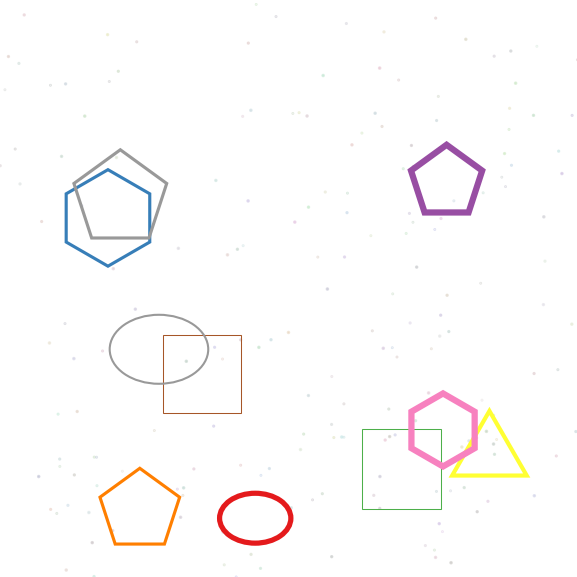[{"shape": "oval", "thickness": 2.5, "radius": 0.31, "center": [0.442, 0.102]}, {"shape": "hexagon", "thickness": 1.5, "radius": 0.42, "center": [0.187, 0.622]}, {"shape": "square", "thickness": 0.5, "radius": 0.35, "center": [0.695, 0.187]}, {"shape": "pentagon", "thickness": 3, "radius": 0.32, "center": [0.773, 0.684]}, {"shape": "pentagon", "thickness": 1.5, "radius": 0.36, "center": [0.242, 0.116]}, {"shape": "triangle", "thickness": 2, "radius": 0.37, "center": [0.848, 0.213]}, {"shape": "square", "thickness": 0.5, "radius": 0.34, "center": [0.35, 0.352]}, {"shape": "hexagon", "thickness": 3, "radius": 0.32, "center": [0.767, 0.255]}, {"shape": "pentagon", "thickness": 1.5, "radius": 0.42, "center": [0.208, 0.655]}, {"shape": "oval", "thickness": 1, "radius": 0.43, "center": [0.275, 0.394]}]